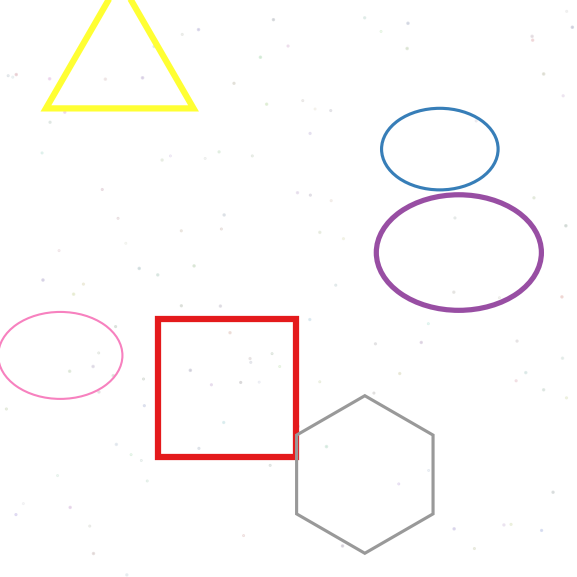[{"shape": "square", "thickness": 3, "radius": 0.6, "center": [0.393, 0.327]}, {"shape": "oval", "thickness": 1.5, "radius": 0.5, "center": [0.762, 0.741]}, {"shape": "oval", "thickness": 2.5, "radius": 0.71, "center": [0.795, 0.562]}, {"shape": "triangle", "thickness": 3, "radius": 0.74, "center": [0.207, 0.885]}, {"shape": "oval", "thickness": 1, "radius": 0.54, "center": [0.104, 0.384]}, {"shape": "hexagon", "thickness": 1.5, "radius": 0.68, "center": [0.632, 0.178]}]